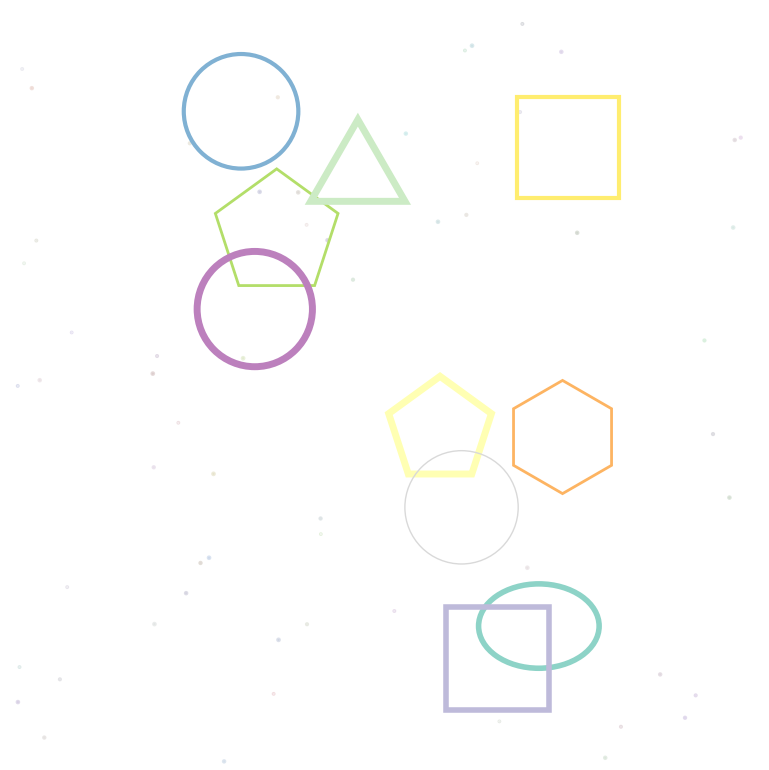[{"shape": "oval", "thickness": 2, "radius": 0.39, "center": [0.7, 0.187]}, {"shape": "pentagon", "thickness": 2.5, "radius": 0.35, "center": [0.571, 0.441]}, {"shape": "square", "thickness": 2, "radius": 0.33, "center": [0.646, 0.144]}, {"shape": "circle", "thickness": 1.5, "radius": 0.37, "center": [0.313, 0.855]}, {"shape": "hexagon", "thickness": 1, "radius": 0.37, "center": [0.731, 0.432]}, {"shape": "pentagon", "thickness": 1, "radius": 0.42, "center": [0.359, 0.697]}, {"shape": "circle", "thickness": 0.5, "radius": 0.37, "center": [0.599, 0.341]}, {"shape": "circle", "thickness": 2.5, "radius": 0.37, "center": [0.331, 0.599]}, {"shape": "triangle", "thickness": 2.5, "radius": 0.35, "center": [0.465, 0.774]}, {"shape": "square", "thickness": 1.5, "radius": 0.33, "center": [0.738, 0.808]}]